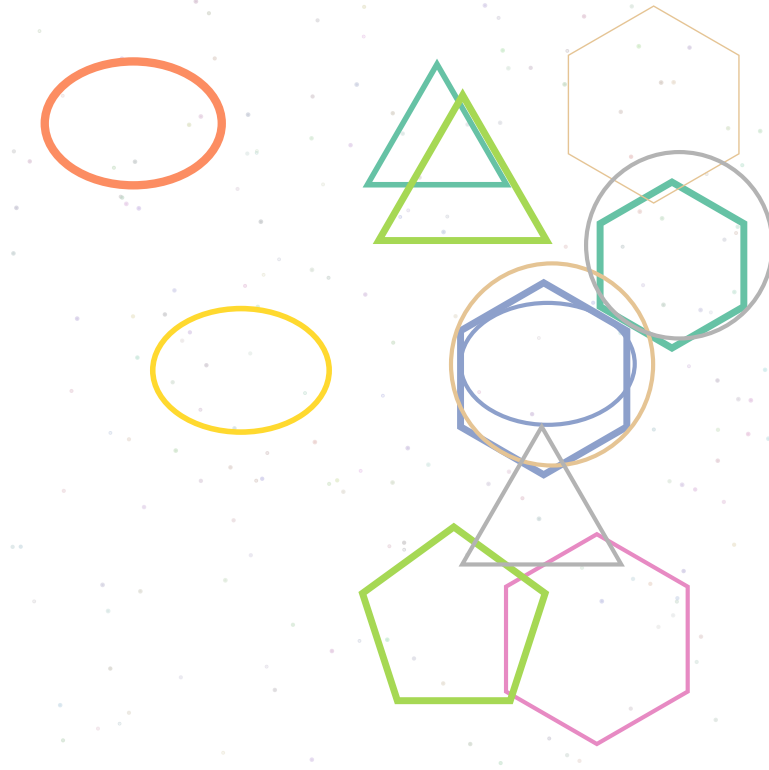[{"shape": "triangle", "thickness": 2, "radius": 0.52, "center": [0.568, 0.812]}, {"shape": "hexagon", "thickness": 2.5, "radius": 0.54, "center": [0.873, 0.656]}, {"shape": "oval", "thickness": 3, "radius": 0.57, "center": [0.173, 0.84]}, {"shape": "hexagon", "thickness": 2.5, "radius": 0.62, "center": [0.706, 0.508]}, {"shape": "oval", "thickness": 1.5, "radius": 0.57, "center": [0.711, 0.527]}, {"shape": "hexagon", "thickness": 1.5, "radius": 0.68, "center": [0.775, 0.17]}, {"shape": "pentagon", "thickness": 2.5, "radius": 0.62, "center": [0.589, 0.191]}, {"shape": "triangle", "thickness": 2.5, "radius": 0.63, "center": [0.601, 0.751]}, {"shape": "oval", "thickness": 2, "radius": 0.57, "center": [0.313, 0.519]}, {"shape": "circle", "thickness": 1.5, "radius": 0.66, "center": [0.717, 0.527]}, {"shape": "hexagon", "thickness": 0.5, "radius": 0.64, "center": [0.849, 0.864]}, {"shape": "circle", "thickness": 1.5, "radius": 0.61, "center": [0.882, 0.681]}, {"shape": "triangle", "thickness": 1.5, "radius": 0.6, "center": [0.704, 0.327]}]